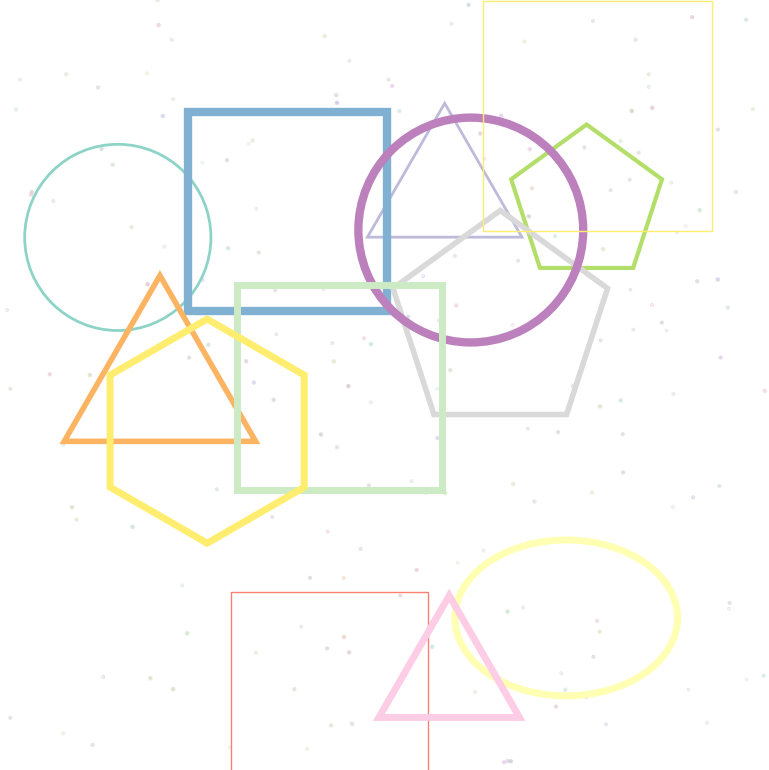[{"shape": "circle", "thickness": 1, "radius": 0.6, "center": [0.153, 0.692]}, {"shape": "oval", "thickness": 2.5, "radius": 0.72, "center": [0.735, 0.197]}, {"shape": "triangle", "thickness": 1, "radius": 0.58, "center": [0.578, 0.75]}, {"shape": "square", "thickness": 0.5, "radius": 0.64, "center": [0.428, 0.104]}, {"shape": "square", "thickness": 3, "radius": 0.65, "center": [0.373, 0.725]}, {"shape": "triangle", "thickness": 2, "radius": 0.72, "center": [0.208, 0.499]}, {"shape": "pentagon", "thickness": 1.5, "radius": 0.51, "center": [0.762, 0.735]}, {"shape": "triangle", "thickness": 2.5, "radius": 0.53, "center": [0.583, 0.121]}, {"shape": "pentagon", "thickness": 2, "radius": 0.73, "center": [0.65, 0.58]}, {"shape": "circle", "thickness": 3, "radius": 0.73, "center": [0.611, 0.701]}, {"shape": "square", "thickness": 2.5, "radius": 0.67, "center": [0.441, 0.497]}, {"shape": "hexagon", "thickness": 2.5, "radius": 0.73, "center": [0.269, 0.44]}, {"shape": "square", "thickness": 0.5, "radius": 0.74, "center": [0.776, 0.849]}]